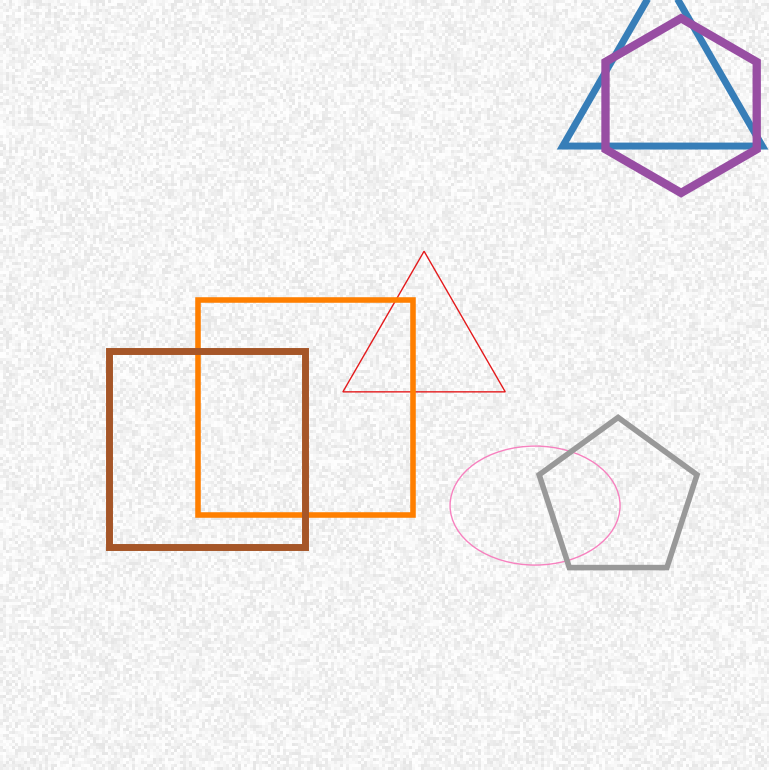[{"shape": "triangle", "thickness": 0.5, "radius": 0.61, "center": [0.551, 0.552]}, {"shape": "triangle", "thickness": 2.5, "radius": 0.75, "center": [0.86, 0.885]}, {"shape": "hexagon", "thickness": 3, "radius": 0.57, "center": [0.885, 0.863]}, {"shape": "square", "thickness": 2, "radius": 0.7, "center": [0.397, 0.471]}, {"shape": "square", "thickness": 2.5, "radius": 0.64, "center": [0.268, 0.417]}, {"shape": "oval", "thickness": 0.5, "radius": 0.55, "center": [0.695, 0.343]}, {"shape": "pentagon", "thickness": 2, "radius": 0.54, "center": [0.803, 0.35]}]